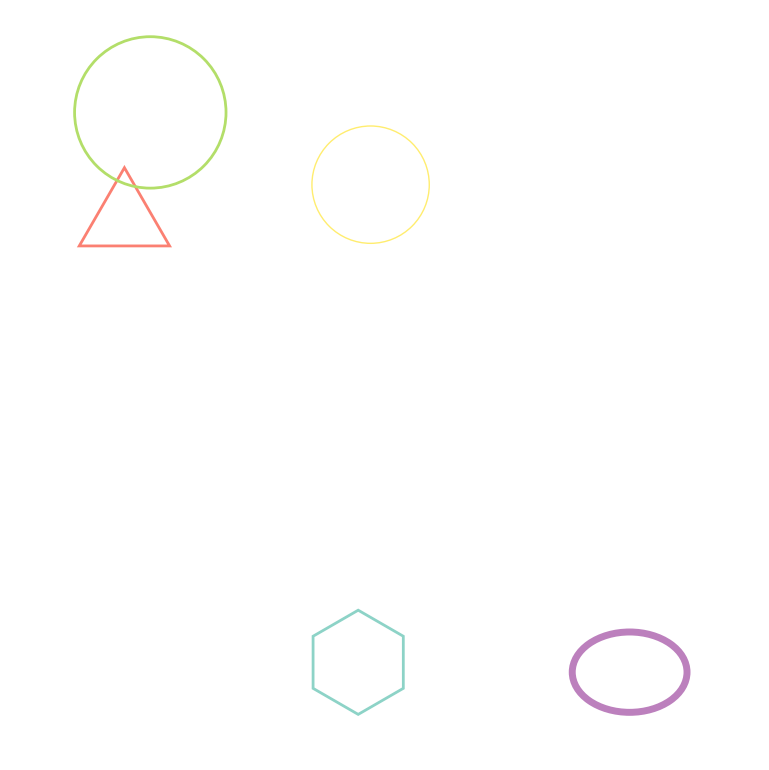[{"shape": "hexagon", "thickness": 1, "radius": 0.34, "center": [0.465, 0.14]}, {"shape": "triangle", "thickness": 1, "radius": 0.34, "center": [0.162, 0.714]}, {"shape": "circle", "thickness": 1, "radius": 0.49, "center": [0.195, 0.854]}, {"shape": "oval", "thickness": 2.5, "radius": 0.37, "center": [0.818, 0.127]}, {"shape": "circle", "thickness": 0.5, "radius": 0.38, "center": [0.481, 0.76]}]